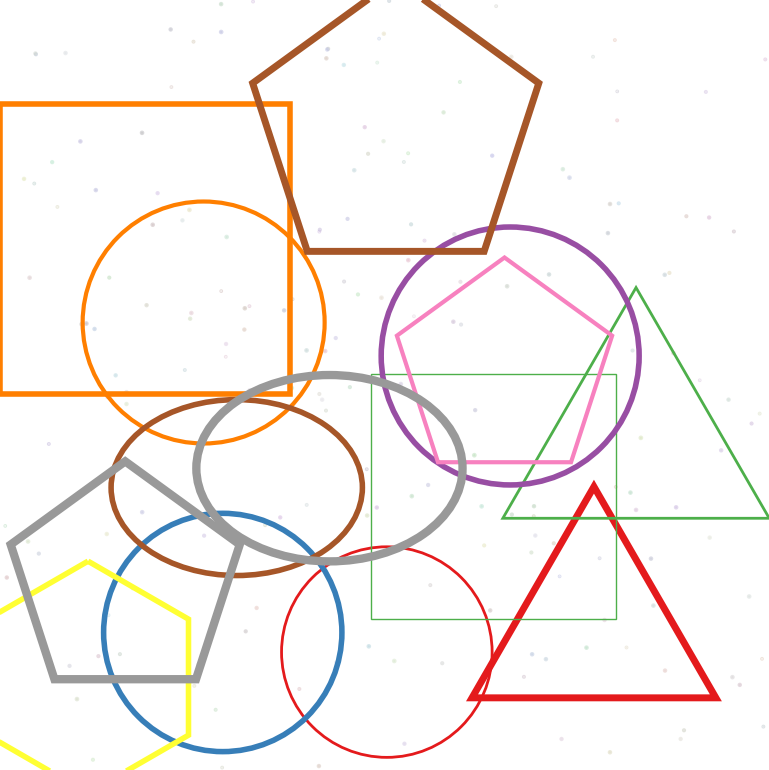[{"shape": "triangle", "thickness": 2.5, "radius": 0.91, "center": [0.771, 0.185]}, {"shape": "circle", "thickness": 1, "radius": 0.68, "center": [0.502, 0.153]}, {"shape": "circle", "thickness": 2, "radius": 0.77, "center": [0.289, 0.179]}, {"shape": "square", "thickness": 0.5, "radius": 0.8, "center": [0.641, 0.355]}, {"shape": "triangle", "thickness": 1, "radius": 1.0, "center": [0.826, 0.427]}, {"shape": "circle", "thickness": 2, "radius": 0.84, "center": [0.663, 0.538]}, {"shape": "square", "thickness": 2, "radius": 0.94, "center": [0.188, 0.677]}, {"shape": "circle", "thickness": 1.5, "radius": 0.79, "center": [0.264, 0.581]}, {"shape": "hexagon", "thickness": 2, "radius": 0.75, "center": [0.114, 0.121]}, {"shape": "oval", "thickness": 2, "radius": 0.82, "center": [0.307, 0.367]}, {"shape": "pentagon", "thickness": 2.5, "radius": 0.98, "center": [0.514, 0.832]}, {"shape": "pentagon", "thickness": 1.5, "radius": 0.73, "center": [0.655, 0.519]}, {"shape": "pentagon", "thickness": 3, "radius": 0.78, "center": [0.163, 0.244]}, {"shape": "oval", "thickness": 3, "radius": 0.86, "center": [0.428, 0.392]}]